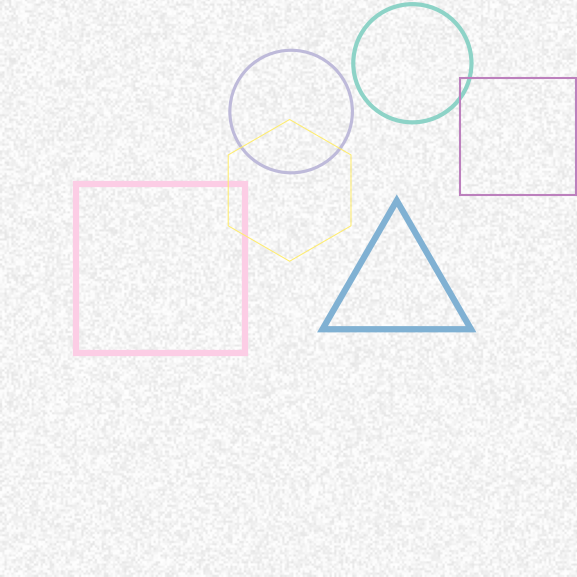[{"shape": "circle", "thickness": 2, "radius": 0.51, "center": [0.714, 0.89]}, {"shape": "circle", "thickness": 1.5, "radius": 0.53, "center": [0.504, 0.806]}, {"shape": "triangle", "thickness": 3, "radius": 0.74, "center": [0.687, 0.503]}, {"shape": "square", "thickness": 3, "radius": 0.73, "center": [0.278, 0.534]}, {"shape": "square", "thickness": 1, "radius": 0.5, "center": [0.897, 0.763]}, {"shape": "hexagon", "thickness": 0.5, "radius": 0.61, "center": [0.501, 0.669]}]